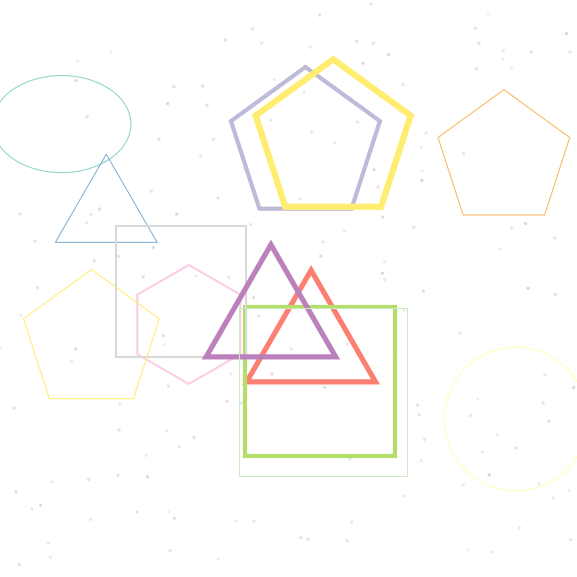[{"shape": "oval", "thickness": 0.5, "radius": 0.6, "center": [0.107, 0.784]}, {"shape": "circle", "thickness": 0.5, "radius": 0.62, "center": [0.894, 0.274]}, {"shape": "pentagon", "thickness": 2, "radius": 0.68, "center": [0.529, 0.748]}, {"shape": "triangle", "thickness": 2.5, "radius": 0.64, "center": [0.539, 0.402]}, {"shape": "triangle", "thickness": 0.5, "radius": 0.51, "center": [0.184, 0.63]}, {"shape": "pentagon", "thickness": 0.5, "radius": 0.6, "center": [0.873, 0.724]}, {"shape": "square", "thickness": 2, "radius": 0.65, "center": [0.554, 0.339]}, {"shape": "hexagon", "thickness": 1, "radius": 0.52, "center": [0.327, 0.437]}, {"shape": "square", "thickness": 1, "radius": 0.57, "center": [0.313, 0.494]}, {"shape": "triangle", "thickness": 2.5, "radius": 0.65, "center": [0.469, 0.446]}, {"shape": "square", "thickness": 0.5, "radius": 0.73, "center": [0.559, 0.32]}, {"shape": "pentagon", "thickness": 0.5, "radius": 0.62, "center": [0.158, 0.409]}, {"shape": "pentagon", "thickness": 3, "radius": 0.71, "center": [0.577, 0.755]}]